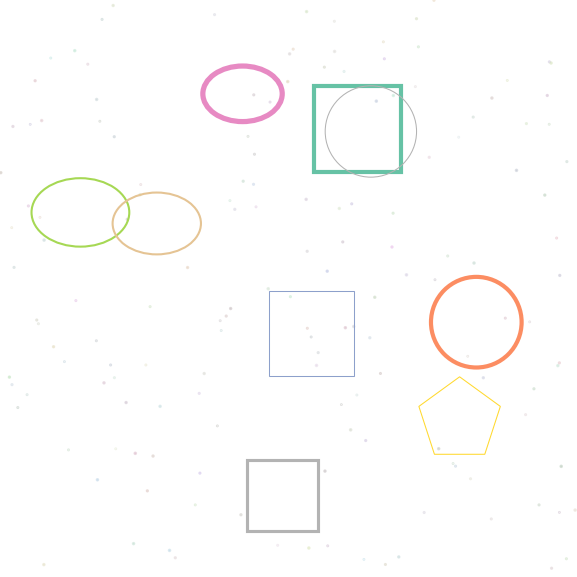[{"shape": "square", "thickness": 2, "radius": 0.38, "center": [0.62, 0.776]}, {"shape": "circle", "thickness": 2, "radius": 0.39, "center": [0.825, 0.441]}, {"shape": "square", "thickness": 0.5, "radius": 0.37, "center": [0.539, 0.422]}, {"shape": "oval", "thickness": 2.5, "radius": 0.34, "center": [0.42, 0.837]}, {"shape": "oval", "thickness": 1, "radius": 0.42, "center": [0.139, 0.631]}, {"shape": "pentagon", "thickness": 0.5, "radius": 0.37, "center": [0.796, 0.272]}, {"shape": "oval", "thickness": 1, "radius": 0.38, "center": [0.271, 0.612]}, {"shape": "circle", "thickness": 0.5, "radius": 0.4, "center": [0.642, 0.771]}, {"shape": "square", "thickness": 1.5, "radius": 0.31, "center": [0.49, 0.141]}]